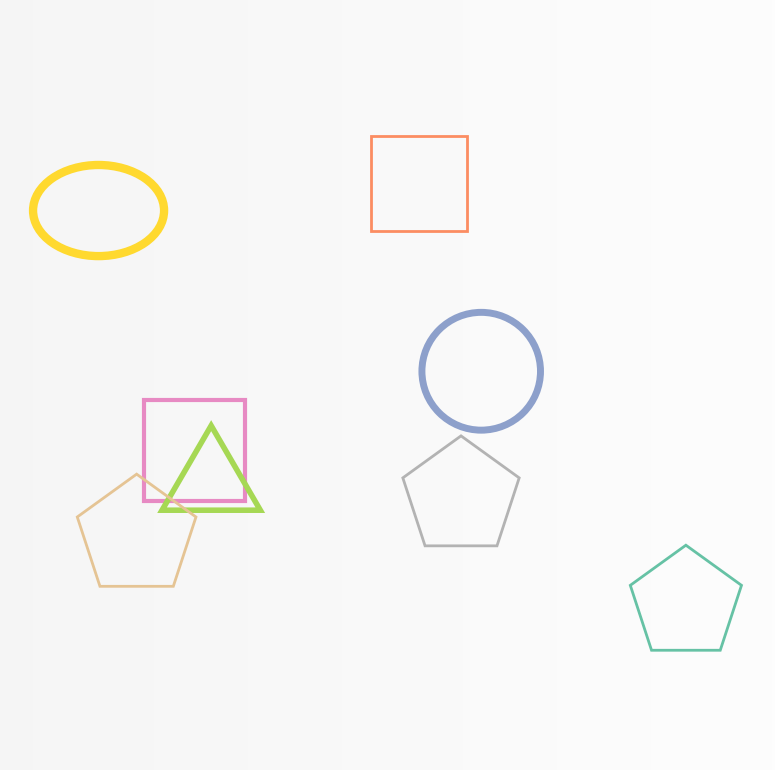[{"shape": "pentagon", "thickness": 1, "radius": 0.38, "center": [0.885, 0.217]}, {"shape": "square", "thickness": 1, "radius": 0.31, "center": [0.541, 0.762]}, {"shape": "circle", "thickness": 2.5, "radius": 0.38, "center": [0.621, 0.518]}, {"shape": "square", "thickness": 1.5, "radius": 0.33, "center": [0.251, 0.414]}, {"shape": "triangle", "thickness": 2, "radius": 0.37, "center": [0.272, 0.374]}, {"shape": "oval", "thickness": 3, "radius": 0.42, "center": [0.127, 0.727]}, {"shape": "pentagon", "thickness": 1, "radius": 0.4, "center": [0.176, 0.304]}, {"shape": "pentagon", "thickness": 1, "radius": 0.39, "center": [0.595, 0.355]}]